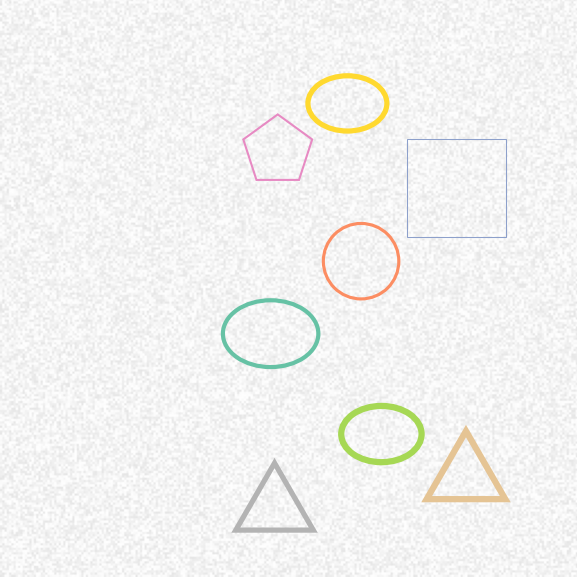[{"shape": "oval", "thickness": 2, "radius": 0.41, "center": [0.469, 0.421]}, {"shape": "circle", "thickness": 1.5, "radius": 0.33, "center": [0.625, 0.547]}, {"shape": "square", "thickness": 0.5, "radius": 0.43, "center": [0.79, 0.673]}, {"shape": "pentagon", "thickness": 1, "radius": 0.31, "center": [0.481, 0.738]}, {"shape": "oval", "thickness": 3, "radius": 0.35, "center": [0.66, 0.248]}, {"shape": "oval", "thickness": 2.5, "radius": 0.34, "center": [0.602, 0.82]}, {"shape": "triangle", "thickness": 3, "radius": 0.39, "center": [0.807, 0.174]}, {"shape": "triangle", "thickness": 2.5, "radius": 0.39, "center": [0.475, 0.12]}]